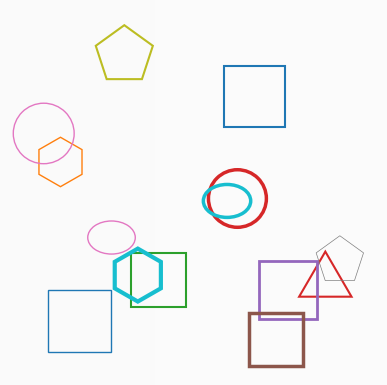[{"shape": "square", "thickness": 1.5, "radius": 0.4, "center": [0.657, 0.749]}, {"shape": "square", "thickness": 1, "radius": 0.41, "center": [0.204, 0.166]}, {"shape": "hexagon", "thickness": 1, "radius": 0.32, "center": [0.156, 0.579]}, {"shape": "square", "thickness": 1.5, "radius": 0.35, "center": [0.409, 0.272]}, {"shape": "triangle", "thickness": 1.5, "radius": 0.39, "center": [0.84, 0.268]}, {"shape": "circle", "thickness": 2.5, "radius": 0.37, "center": [0.613, 0.484]}, {"shape": "square", "thickness": 2, "radius": 0.38, "center": [0.744, 0.246]}, {"shape": "square", "thickness": 2.5, "radius": 0.35, "center": [0.713, 0.118]}, {"shape": "circle", "thickness": 1, "radius": 0.39, "center": [0.113, 0.653]}, {"shape": "oval", "thickness": 1, "radius": 0.31, "center": [0.288, 0.383]}, {"shape": "pentagon", "thickness": 0.5, "radius": 0.32, "center": [0.877, 0.323]}, {"shape": "pentagon", "thickness": 1.5, "radius": 0.39, "center": [0.321, 0.857]}, {"shape": "hexagon", "thickness": 3, "radius": 0.34, "center": [0.356, 0.286]}, {"shape": "oval", "thickness": 2.5, "radius": 0.31, "center": [0.586, 0.478]}]